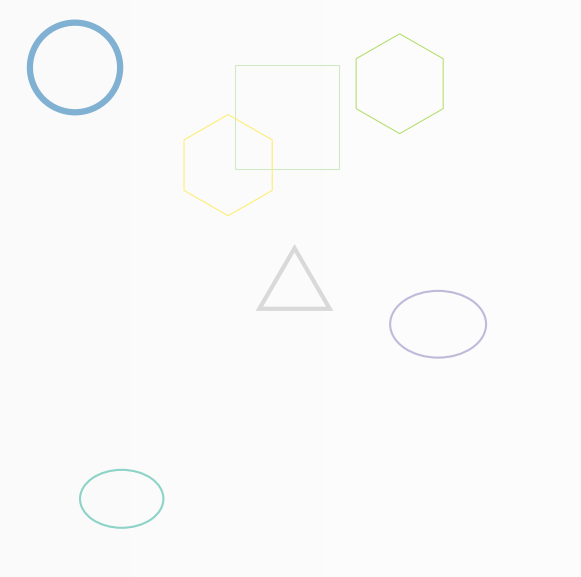[{"shape": "oval", "thickness": 1, "radius": 0.36, "center": [0.209, 0.135]}, {"shape": "oval", "thickness": 1, "radius": 0.41, "center": [0.754, 0.438]}, {"shape": "circle", "thickness": 3, "radius": 0.39, "center": [0.129, 0.882]}, {"shape": "hexagon", "thickness": 0.5, "radius": 0.43, "center": [0.688, 0.854]}, {"shape": "triangle", "thickness": 2, "radius": 0.35, "center": [0.507, 0.499]}, {"shape": "square", "thickness": 0.5, "radius": 0.45, "center": [0.494, 0.797]}, {"shape": "hexagon", "thickness": 0.5, "radius": 0.44, "center": [0.392, 0.713]}]